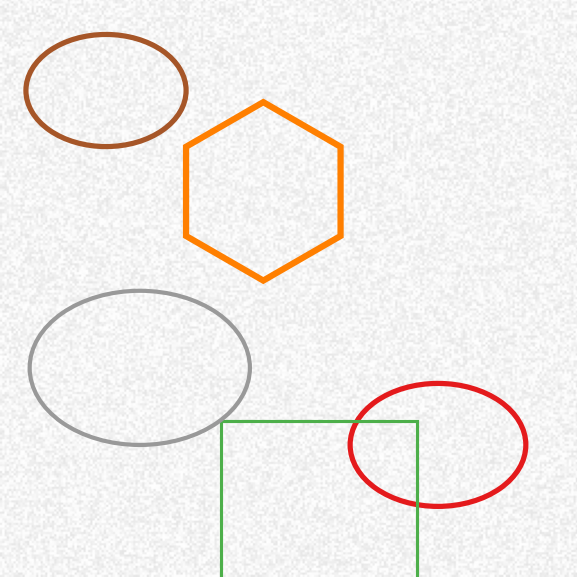[{"shape": "oval", "thickness": 2.5, "radius": 0.76, "center": [0.758, 0.229]}, {"shape": "square", "thickness": 1.5, "radius": 0.85, "center": [0.552, 0.101]}, {"shape": "hexagon", "thickness": 3, "radius": 0.77, "center": [0.456, 0.668]}, {"shape": "oval", "thickness": 2.5, "radius": 0.69, "center": [0.184, 0.842]}, {"shape": "oval", "thickness": 2, "radius": 0.95, "center": [0.242, 0.362]}]